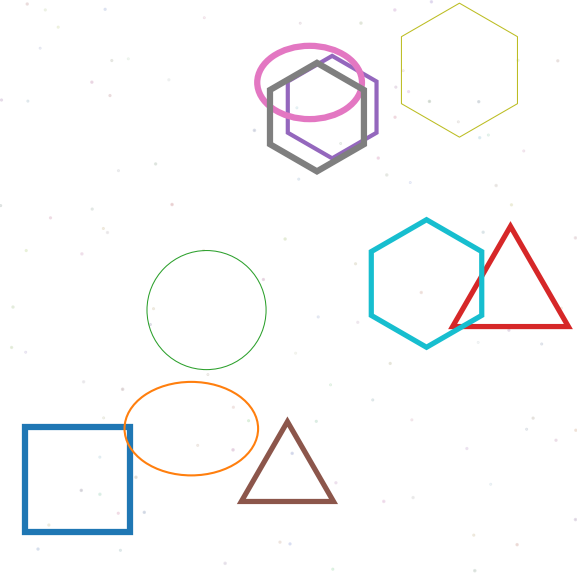[{"shape": "square", "thickness": 3, "radius": 0.46, "center": [0.134, 0.169]}, {"shape": "oval", "thickness": 1, "radius": 0.58, "center": [0.331, 0.257]}, {"shape": "circle", "thickness": 0.5, "radius": 0.52, "center": [0.358, 0.462]}, {"shape": "triangle", "thickness": 2.5, "radius": 0.58, "center": [0.884, 0.492]}, {"shape": "hexagon", "thickness": 2, "radius": 0.44, "center": [0.575, 0.814]}, {"shape": "triangle", "thickness": 2.5, "radius": 0.46, "center": [0.498, 0.177]}, {"shape": "oval", "thickness": 3, "radius": 0.45, "center": [0.536, 0.856]}, {"shape": "hexagon", "thickness": 3, "radius": 0.47, "center": [0.549, 0.796]}, {"shape": "hexagon", "thickness": 0.5, "radius": 0.58, "center": [0.796, 0.878]}, {"shape": "hexagon", "thickness": 2.5, "radius": 0.55, "center": [0.739, 0.508]}]